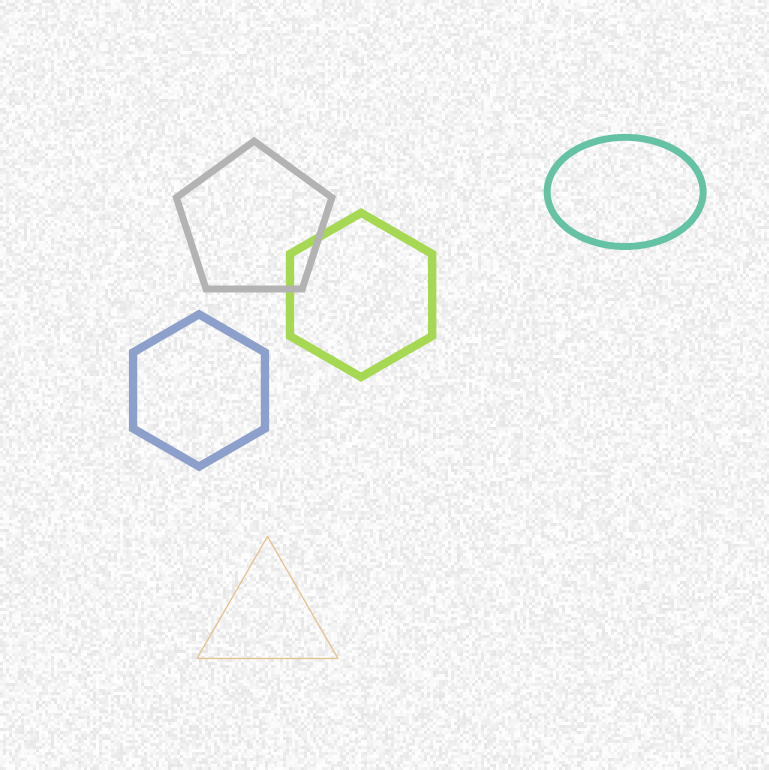[{"shape": "oval", "thickness": 2.5, "radius": 0.51, "center": [0.812, 0.751]}, {"shape": "hexagon", "thickness": 3, "radius": 0.49, "center": [0.258, 0.493]}, {"shape": "hexagon", "thickness": 3, "radius": 0.53, "center": [0.469, 0.617]}, {"shape": "triangle", "thickness": 0.5, "radius": 0.53, "center": [0.347, 0.198]}, {"shape": "pentagon", "thickness": 2.5, "radius": 0.53, "center": [0.33, 0.711]}]